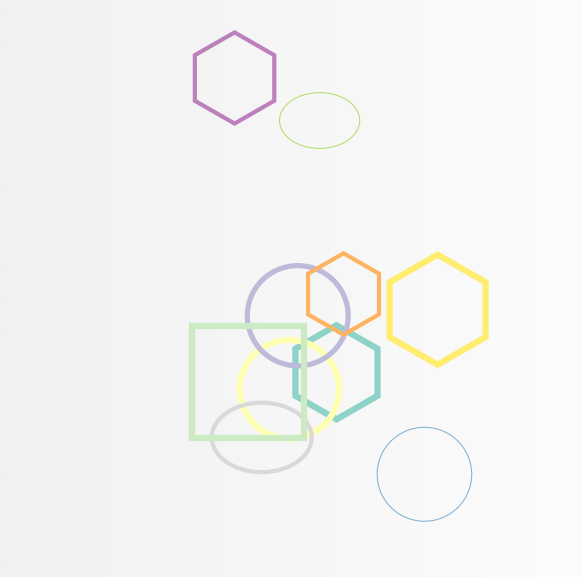[{"shape": "hexagon", "thickness": 3, "radius": 0.41, "center": [0.579, 0.354]}, {"shape": "circle", "thickness": 3, "radius": 0.43, "center": [0.498, 0.325]}, {"shape": "circle", "thickness": 2.5, "radius": 0.43, "center": [0.512, 0.452]}, {"shape": "circle", "thickness": 0.5, "radius": 0.41, "center": [0.73, 0.178]}, {"shape": "hexagon", "thickness": 2, "radius": 0.35, "center": [0.591, 0.49]}, {"shape": "oval", "thickness": 0.5, "radius": 0.35, "center": [0.55, 0.79]}, {"shape": "oval", "thickness": 2, "radius": 0.43, "center": [0.45, 0.242]}, {"shape": "hexagon", "thickness": 2, "radius": 0.39, "center": [0.404, 0.864]}, {"shape": "square", "thickness": 3, "radius": 0.48, "center": [0.426, 0.338]}, {"shape": "hexagon", "thickness": 3, "radius": 0.48, "center": [0.753, 0.463]}]